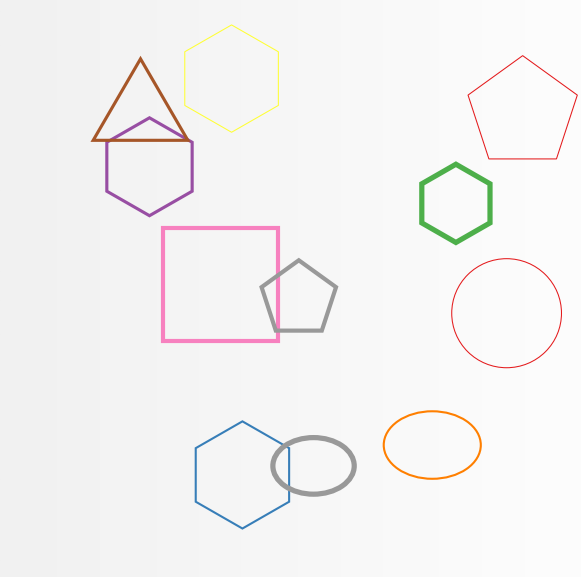[{"shape": "pentagon", "thickness": 0.5, "radius": 0.49, "center": [0.899, 0.804]}, {"shape": "circle", "thickness": 0.5, "radius": 0.47, "center": [0.872, 0.457]}, {"shape": "hexagon", "thickness": 1, "radius": 0.46, "center": [0.417, 0.177]}, {"shape": "hexagon", "thickness": 2.5, "radius": 0.34, "center": [0.784, 0.647]}, {"shape": "hexagon", "thickness": 1.5, "radius": 0.42, "center": [0.257, 0.71]}, {"shape": "oval", "thickness": 1, "radius": 0.42, "center": [0.744, 0.229]}, {"shape": "hexagon", "thickness": 0.5, "radius": 0.46, "center": [0.398, 0.863]}, {"shape": "triangle", "thickness": 1.5, "radius": 0.47, "center": [0.242, 0.803]}, {"shape": "square", "thickness": 2, "radius": 0.49, "center": [0.379, 0.506]}, {"shape": "oval", "thickness": 2.5, "radius": 0.35, "center": [0.539, 0.192]}, {"shape": "pentagon", "thickness": 2, "radius": 0.34, "center": [0.514, 0.481]}]